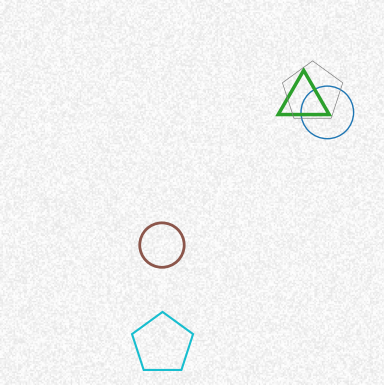[{"shape": "circle", "thickness": 1, "radius": 0.34, "center": [0.85, 0.708]}, {"shape": "triangle", "thickness": 2.5, "radius": 0.38, "center": [0.789, 0.741]}, {"shape": "circle", "thickness": 2, "radius": 0.29, "center": [0.421, 0.363]}, {"shape": "pentagon", "thickness": 0.5, "radius": 0.41, "center": [0.812, 0.759]}, {"shape": "pentagon", "thickness": 1.5, "radius": 0.42, "center": [0.422, 0.106]}]